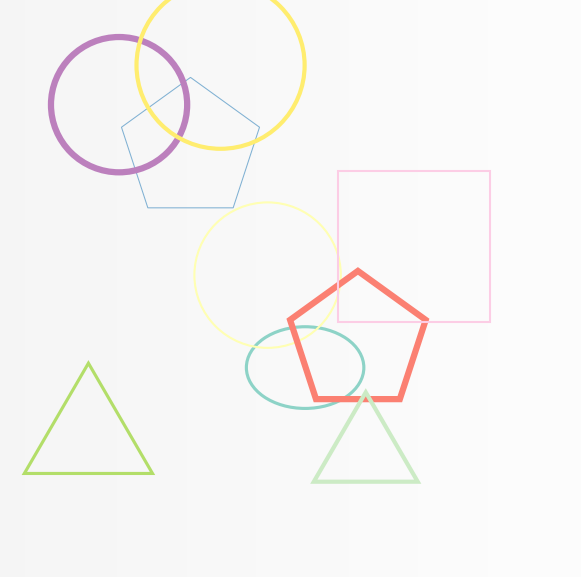[{"shape": "oval", "thickness": 1.5, "radius": 0.51, "center": [0.525, 0.363]}, {"shape": "circle", "thickness": 1, "radius": 0.63, "center": [0.46, 0.523]}, {"shape": "pentagon", "thickness": 3, "radius": 0.61, "center": [0.616, 0.407]}, {"shape": "pentagon", "thickness": 0.5, "radius": 0.62, "center": [0.328, 0.74]}, {"shape": "triangle", "thickness": 1.5, "radius": 0.64, "center": [0.152, 0.243]}, {"shape": "square", "thickness": 1, "radius": 0.65, "center": [0.712, 0.572]}, {"shape": "circle", "thickness": 3, "radius": 0.59, "center": [0.205, 0.818]}, {"shape": "triangle", "thickness": 2, "radius": 0.52, "center": [0.629, 0.217]}, {"shape": "circle", "thickness": 2, "radius": 0.72, "center": [0.379, 0.886]}]